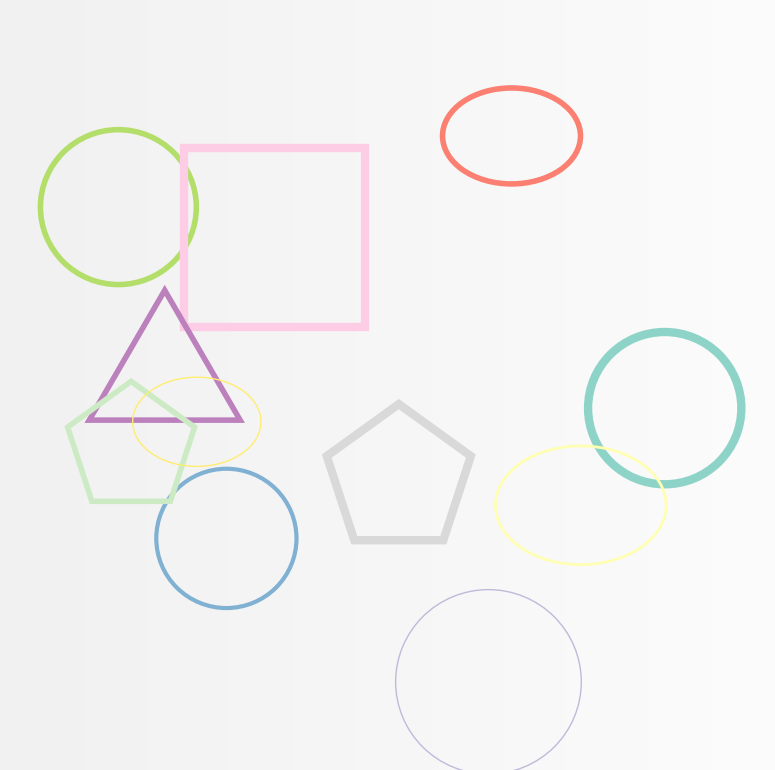[{"shape": "circle", "thickness": 3, "radius": 0.49, "center": [0.858, 0.47]}, {"shape": "oval", "thickness": 1, "radius": 0.55, "center": [0.749, 0.344]}, {"shape": "circle", "thickness": 0.5, "radius": 0.6, "center": [0.63, 0.114]}, {"shape": "oval", "thickness": 2, "radius": 0.45, "center": [0.66, 0.823]}, {"shape": "circle", "thickness": 1.5, "radius": 0.45, "center": [0.292, 0.301]}, {"shape": "circle", "thickness": 2, "radius": 0.5, "center": [0.153, 0.731]}, {"shape": "square", "thickness": 3, "radius": 0.58, "center": [0.354, 0.692]}, {"shape": "pentagon", "thickness": 3, "radius": 0.49, "center": [0.515, 0.377]}, {"shape": "triangle", "thickness": 2, "radius": 0.56, "center": [0.213, 0.511]}, {"shape": "pentagon", "thickness": 2, "radius": 0.43, "center": [0.169, 0.419]}, {"shape": "oval", "thickness": 0.5, "radius": 0.41, "center": [0.254, 0.452]}]